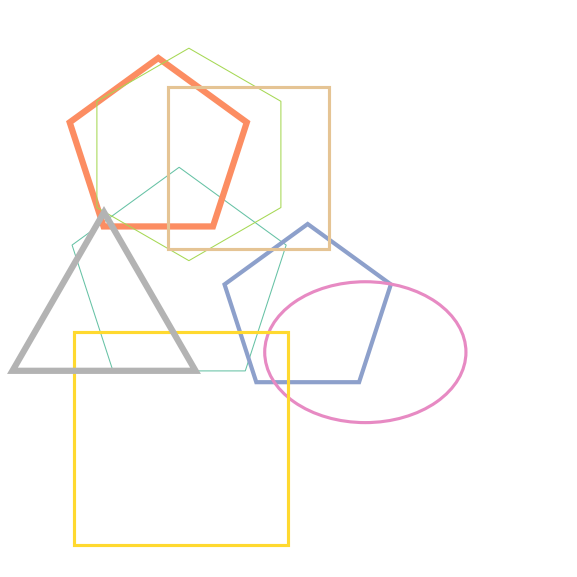[{"shape": "pentagon", "thickness": 0.5, "radius": 0.97, "center": [0.31, 0.515]}, {"shape": "pentagon", "thickness": 3, "radius": 0.81, "center": [0.274, 0.737]}, {"shape": "pentagon", "thickness": 2, "radius": 0.76, "center": [0.533, 0.46]}, {"shape": "oval", "thickness": 1.5, "radius": 0.87, "center": [0.633, 0.389]}, {"shape": "hexagon", "thickness": 0.5, "radius": 0.92, "center": [0.327, 0.732]}, {"shape": "square", "thickness": 1.5, "radius": 0.93, "center": [0.314, 0.24]}, {"shape": "square", "thickness": 1.5, "radius": 0.7, "center": [0.43, 0.708]}, {"shape": "triangle", "thickness": 3, "radius": 0.92, "center": [0.18, 0.449]}]